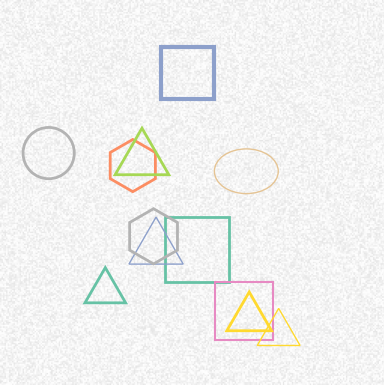[{"shape": "triangle", "thickness": 2, "radius": 0.3, "center": [0.274, 0.244]}, {"shape": "square", "thickness": 2, "radius": 0.42, "center": [0.511, 0.352]}, {"shape": "hexagon", "thickness": 2, "radius": 0.34, "center": [0.345, 0.57]}, {"shape": "triangle", "thickness": 1, "radius": 0.41, "center": [0.405, 0.355]}, {"shape": "square", "thickness": 3, "radius": 0.34, "center": [0.488, 0.811]}, {"shape": "square", "thickness": 1.5, "radius": 0.38, "center": [0.634, 0.193]}, {"shape": "triangle", "thickness": 2, "radius": 0.4, "center": [0.369, 0.586]}, {"shape": "triangle", "thickness": 1, "radius": 0.32, "center": [0.724, 0.135]}, {"shape": "triangle", "thickness": 2, "radius": 0.34, "center": [0.647, 0.174]}, {"shape": "oval", "thickness": 1, "radius": 0.41, "center": [0.64, 0.555]}, {"shape": "circle", "thickness": 2, "radius": 0.33, "center": [0.126, 0.602]}, {"shape": "hexagon", "thickness": 2, "radius": 0.36, "center": [0.399, 0.386]}]